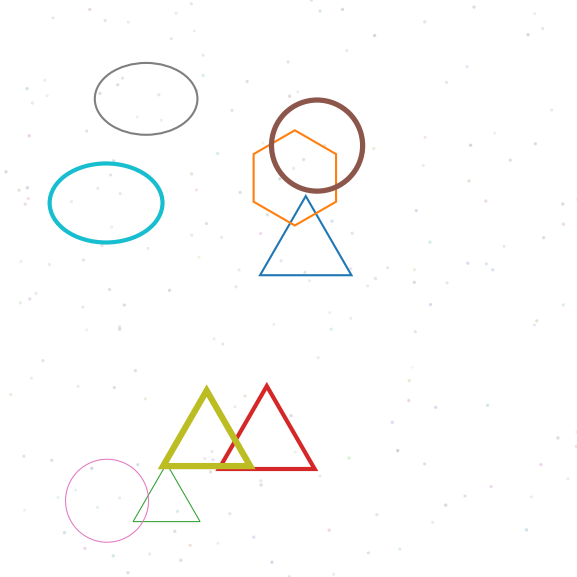[{"shape": "triangle", "thickness": 1, "radius": 0.46, "center": [0.529, 0.568]}, {"shape": "hexagon", "thickness": 1, "radius": 0.41, "center": [0.511, 0.691]}, {"shape": "triangle", "thickness": 0.5, "radius": 0.33, "center": [0.288, 0.129]}, {"shape": "triangle", "thickness": 2, "radius": 0.48, "center": [0.462, 0.235]}, {"shape": "circle", "thickness": 2.5, "radius": 0.39, "center": [0.549, 0.747]}, {"shape": "circle", "thickness": 0.5, "radius": 0.36, "center": [0.185, 0.132]}, {"shape": "oval", "thickness": 1, "radius": 0.44, "center": [0.253, 0.828]}, {"shape": "triangle", "thickness": 3, "radius": 0.44, "center": [0.358, 0.236]}, {"shape": "oval", "thickness": 2, "radius": 0.49, "center": [0.184, 0.648]}]